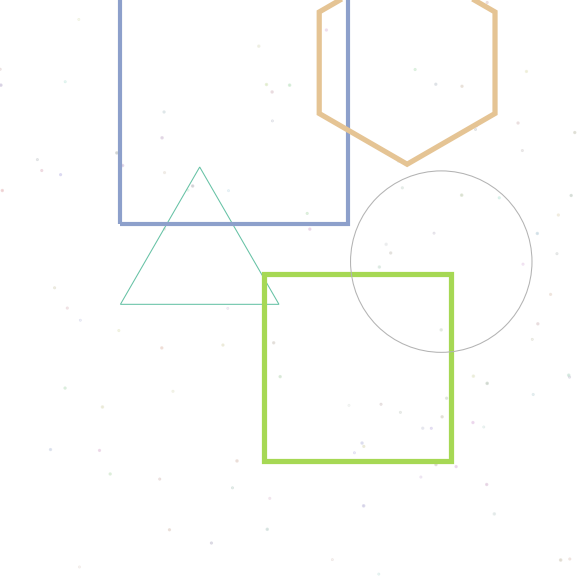[{"shape": "triangle", "thickness": 0.5, "radius": 0.79, "center": [0.346, 0.551]}, {"shape": "square", "thickness": 2, "radius": 0.99, "center": [0.405, 0.809]}, {"shape": "square", "thickness": 2.5, "radius": 0.81, "center": [0.619, 0.363]}, {"shape": "hexagon", "thickness": 2.5, "radius": 0.88, "center": [0.705, 0.891]}, {"shape": "circle", "thickness": 0.5, "radius": 0.79, "center": [0.764, 0.546]}]